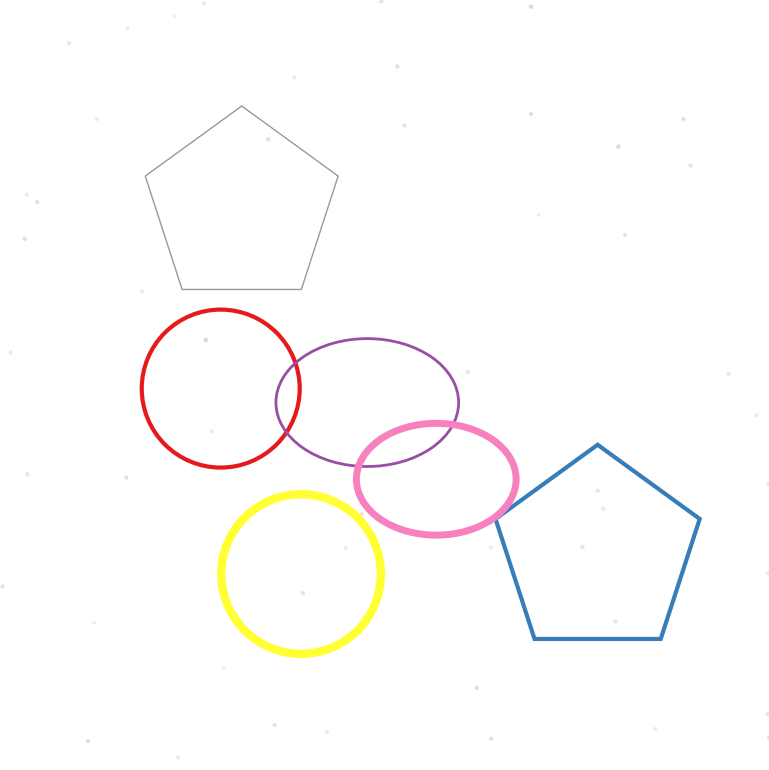[{"shape": "circle", "thickness": 1.5, "radius": 0.51, "center": [0.287, 0.495]}, {"shape": "pentagon", "thickness": 1.5, "radius": 0.7, "center": [0.776, 0.283]}, {"shape": "oval", "thickness": 1, "radius": 0.59, "center": [0.477, 0.477]}, {"shape": "circle", "thickness": 3, "radius": 0.52, "center": [0.391, 0.255]}, {"shape": "oval", "thickness": 2.5, "radius": 0.52, "center": [0.567, 0.378]}, {"shape": "pentagon", "thickness": 0.5, "radius": 0.66, "center": [0.314, 0.731]}]